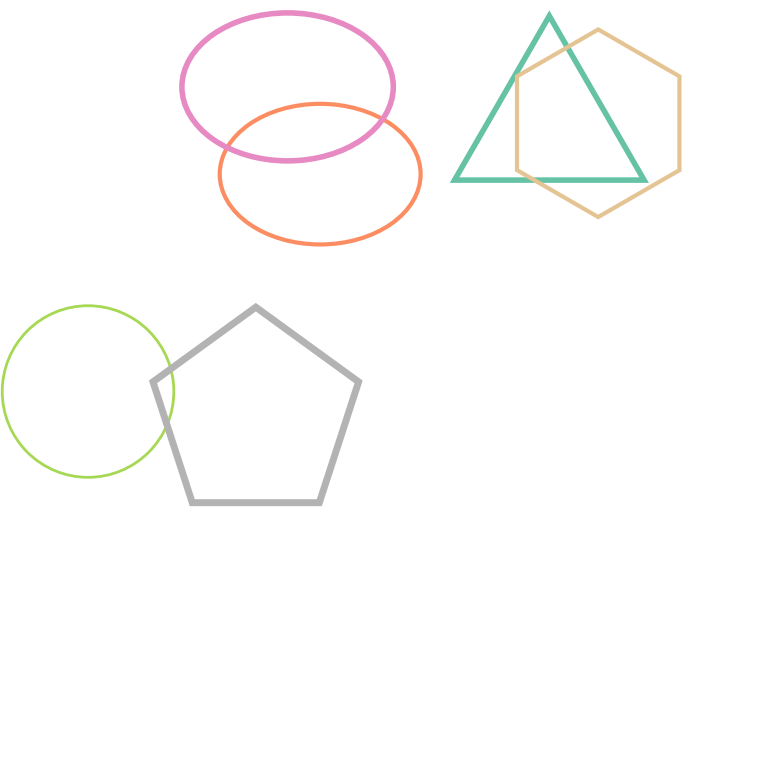[{"shape": "triangle", "thickness": 2, "radius": 0.71, "center": [0.713, 0.837]}, {"shape": "oval", "thickness": 1.5, "radius": 0.65, "center": [0.416, 0.774]}, {"shape": "oval", "thickness": 2, "radius": 0.69, "center": [0.374, 0.887]}, {"shape": "circle", "thickness": 1, "radius": 0.56, "center": [0.114, 0.492]}, {"shape": "hexagon", "thickness": 1.5, "radius": 0.61, "center": [0.777, 0.84]}, {"shape": "pentagon", "thickness": 2.5, "radius": 0.7, "center": [0.332, 0.461]}]